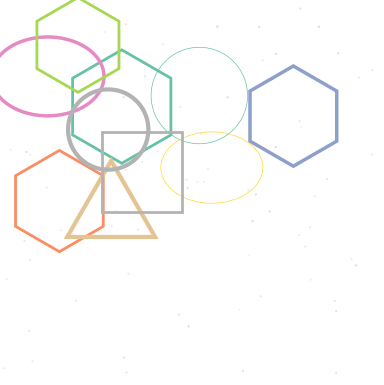[{"shape": "hexagon", "thickness": 2, "radius": 0.74, "center": [0.316, 0.723]}, {"shape": "circle", "thickness": 0.5, "radius": 0.63, "center": [0.518, 0.752]}, {"shape": "hexagon", "thickness": 2, "radius": 0.66, "center": [0.154, 0.478]}, {"shape": "hexagon", "thickness": 2.5, "radius": 0.65, "center": [0.762, 0.698]}, {"shape": "oval", "thickness": 2.5, "radius": 0.73, "center": [0.124, 0.802]}, {"shape": "hexagon", "thickness": 2, "radius": 0.62, "center": [0.202, 0.883]}, {"shape": "oval", "thickness": 0.5, "radius": 0.66, "center": [0.55, 0.565]}, {"shape": "triangle", "thickness": 3, "radius": 0.66, "center": [0.289, 0.451]}, {"shape": "circle", "thickness": 3, "radius": 0.52, "center": [0.281, 0.664]}, {"shape": "square", "thickness": 2, "radius": 0.52, "center": [0.369, 0.554]}]